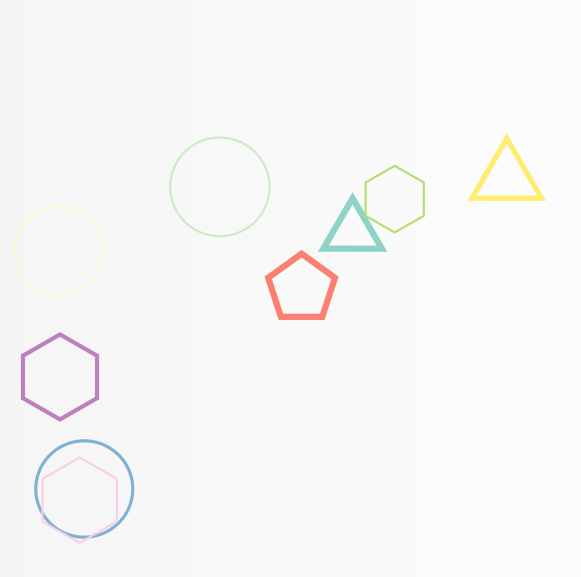[{"shape": "triangle", "thickness": 3, "radius": 0.29, "center": [0.607, 0.598]}, {"shape": "circle", "thickness": 0.5, "radius": 0.38, "center": [0.102, 0.565]}, {"shape": "pentagon", "thickness": 3, "radius": 0.3, "center": [0.519, 0.499]}, {"shape": "circle", "thickness": 1.5, "radius": 0.42, "center": [0.145, 0.152]}, {"shape": "hexagon", "thickness": 1, "radius": 0.29, "center": [0.679, 0.654]}, {"shape": "hexagon", "thickness": 1, "radius": 0.37, "center": [0.137, 0.133]}, {"shape": "hexagon", "thickness": 2, "radius": 0.37, "center": [0.103, 0.346]}, {"shape": "circle", "thickness": 1, "radius": 0.43, "center": [0.378, 0.676]}, {"shape": "triangle", "thickness": 2.5, "radius": 0.35, "center": [0.872, 0.69]}]